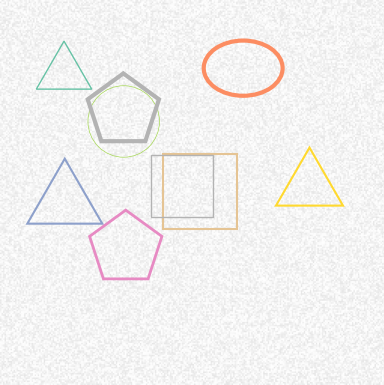[{"shape": "triangle", "thickness": 1, "radius": 0.42, "center": [0.166, 0.81]}, {"shape": "oval", "thickness": 3, "radius": 0.51, "center": [0.632, 0.823]}, {"shape": "triangle", "thickness": 1.5, "radius": 0.56, "center": [0.168, 0.475]}, {"shape": "pentagon", "thickness": 2, "radius": 0.49, "center": [0.327, 0.356]}, {"shape": "circle", "thickness": 0.5, "radius": 0.46, "center": [0.321, 0.684]}, {"shape": "triangle", "thickness": 1.5, "radius": 0.5, "center": [0.804, 0.516]}, {"shape": "square", "thickness": 1.5, "radius": 0.48, "center": [0.52, 0.503]}, {"shape": "pentagon", "thickness": 3, "radius": 0.49, "center": [0.32, 0.712]}, {"shape": "square", "thickness": 1, "radius": 0.4, "center": [0.473, 0.517]}]